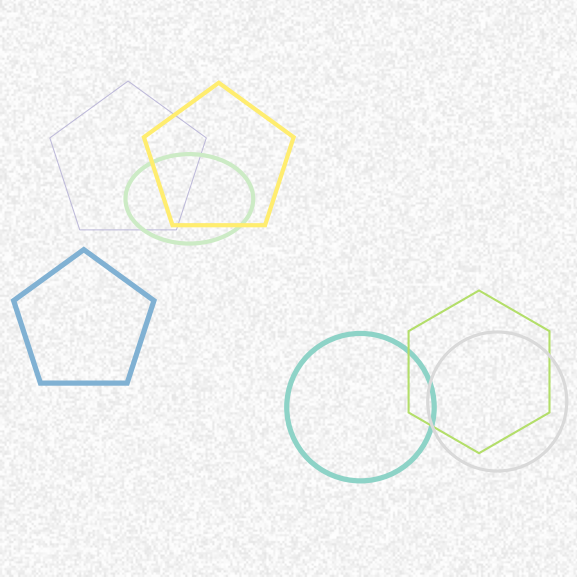[{"shape": "circle", "thickness": 2.5, "radius": 0.64, "center": [0.624, 0.294]}, {"shape": "pentagon", "thickness": 0.5, "radius": 0.71, "center": [0.222, 0.716]}, {"shape": "pentagon", "thickness": 2.5, "radius": 0.64, "center": [0.145, 0.439]}, {"shape": "hexagon", "thickness": 1, "radius": 0.7, "center": [0.829, 0.355]}, {"shape": "circle", "thickness": 1.5, "radius": 0.6, "center": [0.861, 0.304]}, {"shape": "oval", "thickness": 2, "radius": 0.55, "center": [0.328, 0.655]}, {"shape": "pentagon", "thickness": 2, "radius": 0.68, "center": [0.379, 0.719]}]